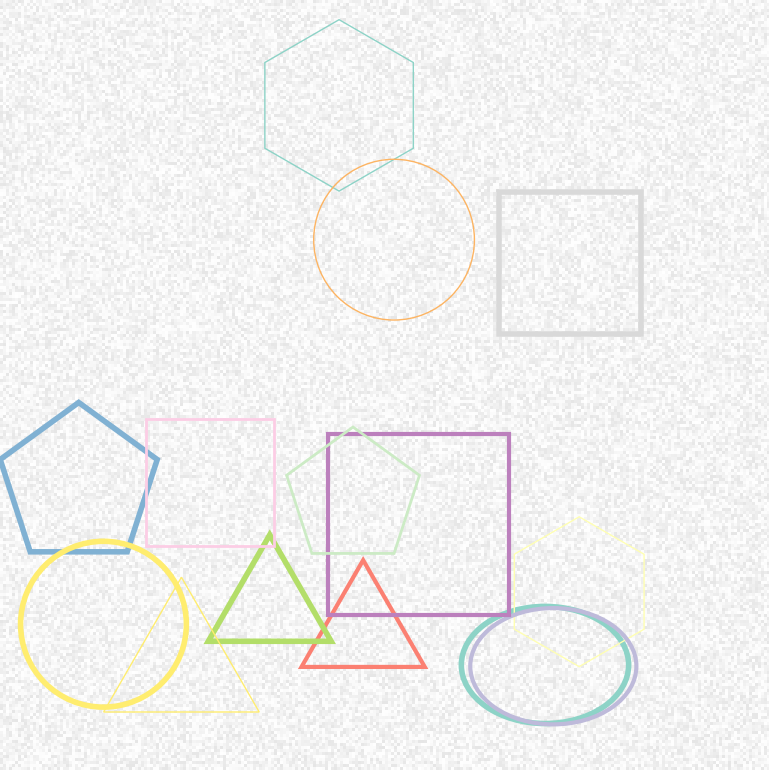[{"shape": "oval", "thickness": 2, "radius": 0.54, "center": [0.708, 0.136]}, {"shape": "hexagon", "thickness": 0.5, "radius": 0.56, "center": [0.44, 0.863]}, {"shape": "hexagon", "thickness": 0.5, "radius": 0.49, "center": [0.752, 0.232]}, {"shape": "oval", "thickness": 1.5, "radius": 0.54, "center": [0.719, 0.135]}, {"shape": "triangle", "thickness": 1.5, "radius": 0.46, "center": [0.472, 0.18]}, {"shape": "pentagon", "thickness": 2, "radius": 0.54, "center": [0.102, 0.37]}, {"shape": "circle", "thickness": 0.5, "radius": 0.52, "center": [0.512, 0.689]}, {"shape": "triangle", "thickness": 2, "radius": 0.46, "center": [0.35, 0.213]}, {"shape": "square", "thickness": 1, "radius": 0.41, "center": [0.273, 0.373]}, {"shape": "square", "thickness": 2, "radius": 0.46, "center": [0.74, 0.658]}, {"shape": "square", "thickness": 1.5, "radius": 0.59, "center": [0.544, 0.319]}, {"shape": "pentagon", "thickness": 1, "radius": 0.45, "center": [0.458, 0.355]}, {"shape": "circle", "thickness": 2, "radius": 0.54, "center": [0.134, 0.189]}, {"shape": "triangle", "thickness": 0.5, "radius": 0.58, "center": [0.236, 0.134]}]